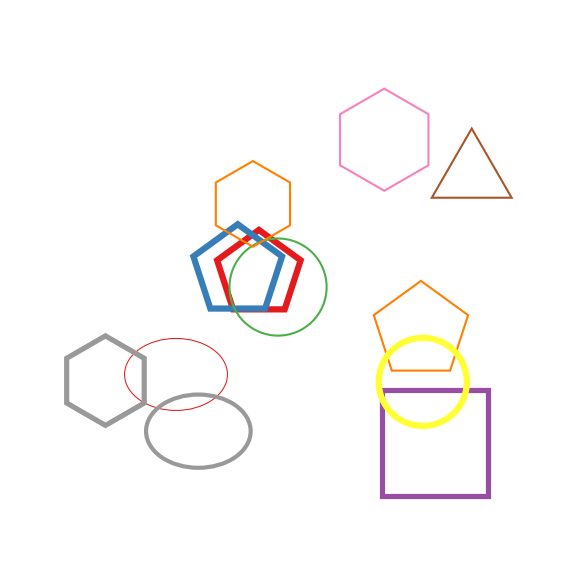[{"shape": "oval", "thickness": 0.5, "radius": 0.45, "center": [0.305, 0.351]}, {"shape": "pentagon", "thickness": 3, "radius": 0.38, "center": [0.448, 0.525]}, {"shape": "pentagon", "thickness": 3, "radius": 0.4, "center": [0.412, 0.53]}, {"shape": "circle", "thickness": 1, "radius": 0.42, "center": [0.481, 0.502]}, {"shape": "square", "thickness": 2.5, "radius": 0.46, "center": [0.754, 0.232]}, {"shape": "hexagon", "thickness": 1, "radius": 0.37, "center": [0.438, 0.646]}, {"shape": "pentagon", "thickness": 1, "radius": 0.43, "center": [0.729, 0.427]}, {"shape": "circle", "thickness": 3, "radius": 0.38, "center": [0.732, 0.338]}, {"shape": "triangle", "thickness": 1, "radius": 0.4, "center": [0.817, 0.697]}, {"shape": "hexagon", "thickness": 1, "radius": 0.44, "center": [0.665, 0.757]}, {"shape": "oval", "thickness": 2, "radius": 0.45, "center": [0.343, 0.253]}, {"shape": "hexagon", "thickness": 2.5, "radius": 0.39, "center": [0.183, 0.34]}]